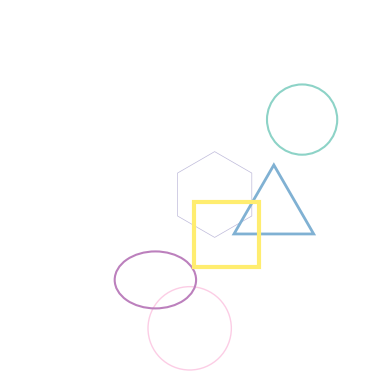[{"shape": "circle", "thickness": 1.5, "radius": 0.46, "center": [0.785, 0.689]}, {"shape": "hexagon", "thickness": 0.5, "radius": 0.56, "center": [0.558, 0.495]}, {"shape": "triangle", "thickness": 2, "radius": 0.6, "center": [0.711, 0.452]}, {"shape": "circle", "thickness": 1, "radius": 0.54, "center": [0.493, 0.147]}, {"shape": "oval", "thickness": 1.5, "radius": 0.53, "center": [0.404, 0.273]}, {"shape": "square", "thickness": 3, "radius": 0.42, "center": [0.588, 0.391]}]